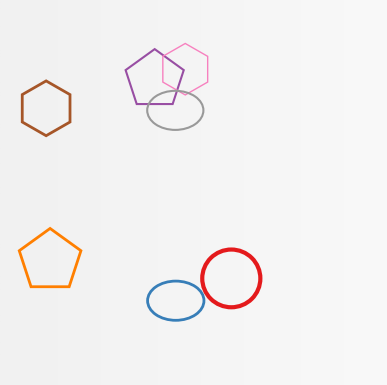[{"shape": "circle", "thickness": 3, "radius": 0.37, "center": [0.597, 0.277]}, {"shape": "oval", "thickness": 2, "radius": 0.36, "center": [0.454, 0.219]}, {"shape": "pentagon", "thickness": 1.5, "radius": 0.39, "center": [0.399, 0.794]}, {"shape": "pentagon", "thickness": 2, "radius": 0.42, "center": [0.129, 0.323]}, {"shape": "hexagon", "thickness": 2, "radius": 0.36, "center": [0.119, 0.719]}, {"shape": "hexagon", "thickness": 1, "radius": 0.33, "center": [0.478, 0.82]}, {"shape": "oval", "thickness": 1.5, "radius": 0.36, "center": [0.452, 0.713]}]